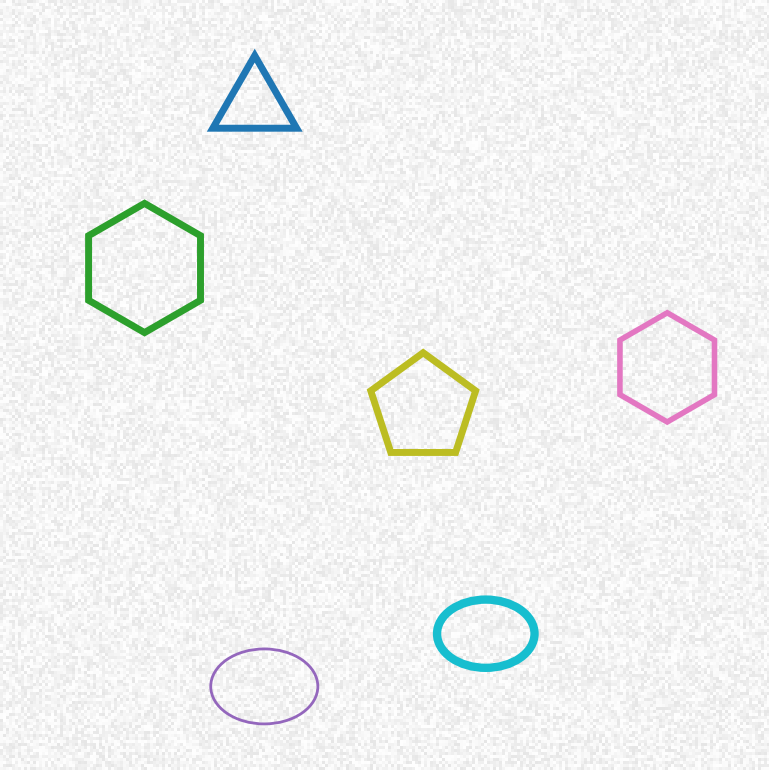[{"shape": "triangle", "thickness": 2.5, "radius": 0.31, "center": [0.331, 0.865]}, {"shape": "hexagon", "thickness": 2.5, "radius": 0.42, "center": [0.188, 0.652]}, {"shape": "oval", "thickness": 1, "radius": 0.35, "center": [0.343, 0.109]}, {"shape": "hexagon", "thickness": 2, "radius": 0.35, "center": [0.867, 0.523]}, {"shape": "pentagon", "thickness": 2.5, "radius": 0.36, "center": [0.55, 0.47]}, {"shape": "oval", "thickness": 3, "radius": 0.32, "center": [0.631, 0.177]}]